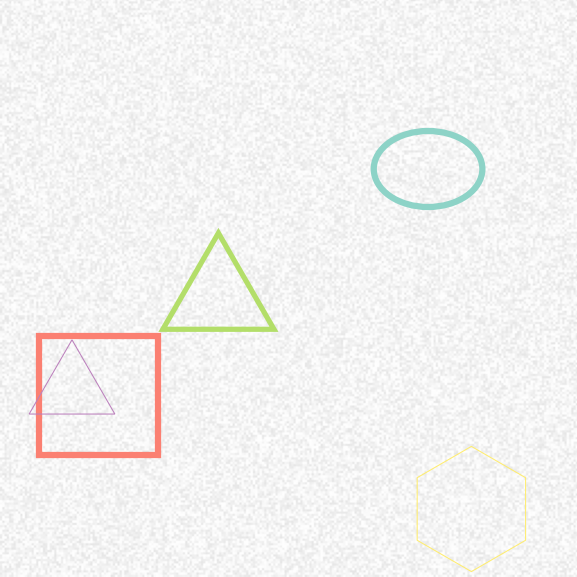[{"shape": "oval", "thickness": 3, "radius": 0.47, "center": [0.741, 0.707]}, {"shape": "square", "thickness": 3, "radius": 0.51, "center": [0.17, 0.314]}, {"shape": "triangle", "thickness": 2.5, "radius": 0.56, "center": [0.378, 0.484]}, {"shape": "triangle", "thickness": 0.5, "radius": 0.43, "center": [0.125, 0.325]}, {"shape": "hexagon", "thickness": 0.5, "radius": 0.54, "center": [0.816, 0.118]}]